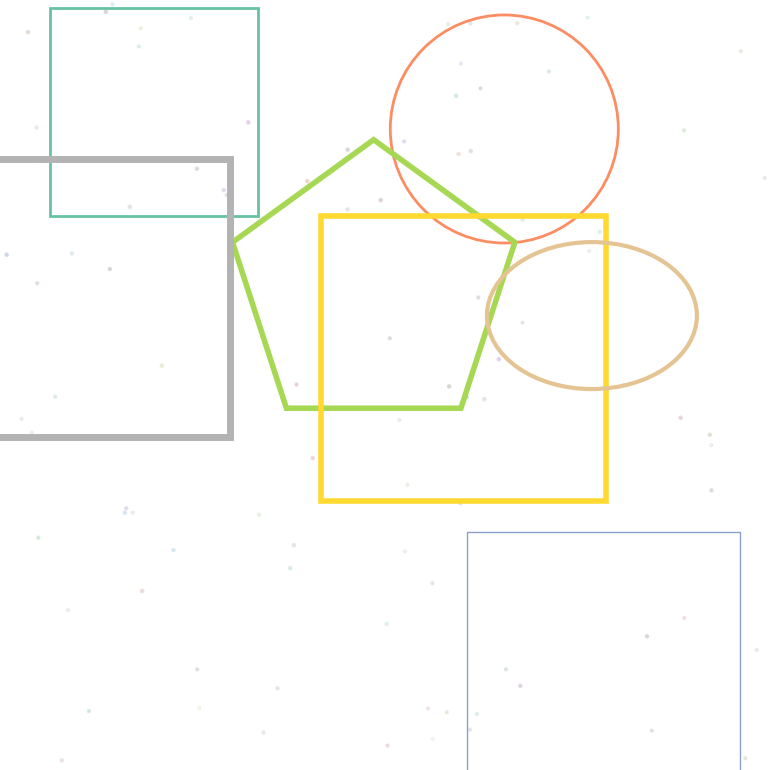[{"shape": "square", "thickness": 1, "radius": 0.67, "center": [0.2, 0.854]}, {"shape": "circle", "thickness": 1, "radius": 0.74, "center": [0.655, 0.832]}, {"shape": "square", "thickness": 0.5, "radius": 0.89, "center": [0.784, 0.132]}, {"shape": "pentagon", "thickness": 2, "radius": 0.96, "center": [0.485, 0.626]}, {"shape": "square", "thickness": 2, "radius": 0.93, "center": [0.602, 0.535]}, {"shape": "oval", "thickness": 1.5, "radius": 0.68, "center": [0.769, 0.59]}, {"shape": "square", "thickness": 2.5, "radius": 0.9, "center": [0.118, 0.613]}]